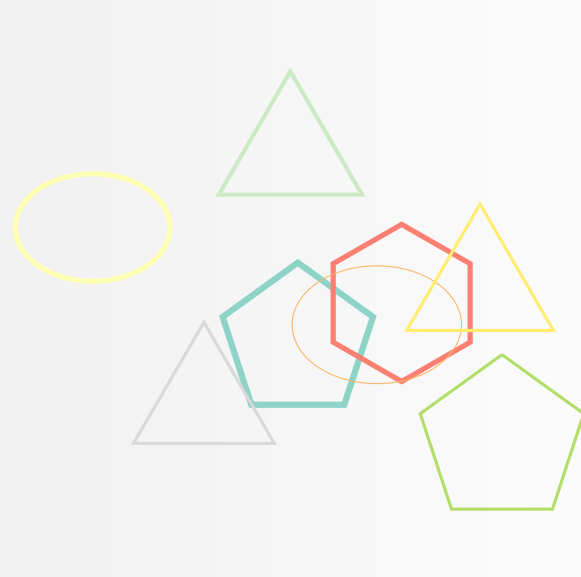[{"shape": "pentagon", "thickness": 3, "radius": 0.68, "center": [0.512, 0.408]}, {"shape": "oval", "thickness": 2.5, "radius": 0.67, "center": [0.159, 0.605]}, {"shape": "hexagon", "thickness": 2.5, "radius": 0.68, "center": [0.691, 0.475]}, {"shape": "oval", "thickness": 0.5, "radius": 0.73, "center": [0.648, 0.437]}, {"shape": "pentagon", "thickness": 1.5, "radius": 0.74, "center": [0.864, 0.237]}, {"shape": "triangle", "thickness": 1.5, "radius": 0.7, "center": [0.351, 0.301]}, {"shape": "triangle", "thickness": 2, "radius": 0.71, "center": [0.5, 0.733]}, {"shape": "triangle", "thickness": 1.5, "radius": 0.73, "center": [0.826, 0.5]}]